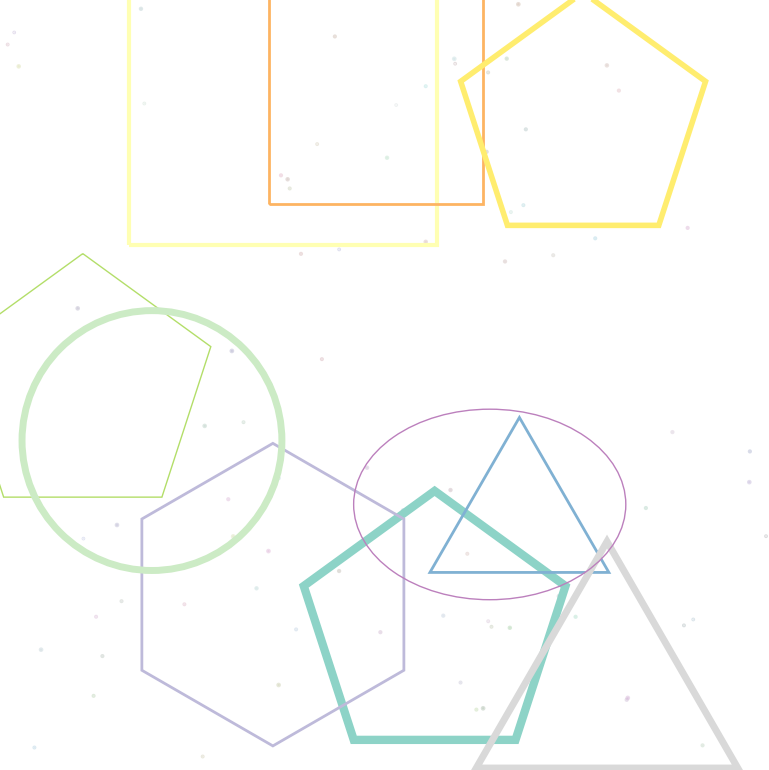[{"shape": "pentagon", "thickness": 3, "radius": 0.89, "center": [0.564, 0.184]}, {"shape": "square", "thickness": 1.5, "radius": 1.0, "center": [0.367, 0.882]}, {"shape": "hexagon", "thickness": 1, "radius": 0.98, "center": [0.354, 0.228]}, {"shape": "triangle", "thickness": 1, "radius": 0.67, "center": [0.675, 0.324]}, {"shape": "square", "thickness": 1, "radius": 0.7, "center": [0.488, 0.874]}, {"shape": "pentagon", "thickness": 0.5, "radius": 0.87, "center": [0.108, 0.496]}, {"shape": "triangle", "thickness": 2.5, "radius": 0.98, "center": [0.788, 0.101]}, {"shape": "oval", "thickness": 0.5, "radius": 0.88, "center": [0.636, 0.345]}, {"shape": "circle", "thickness": 2.5, "radius": 0.84, "center": [0.197, 0.428]}, {"shape": "pentagon", "thickness": 2, "radius": 0.84, "center": [0.757, 0.843]}]